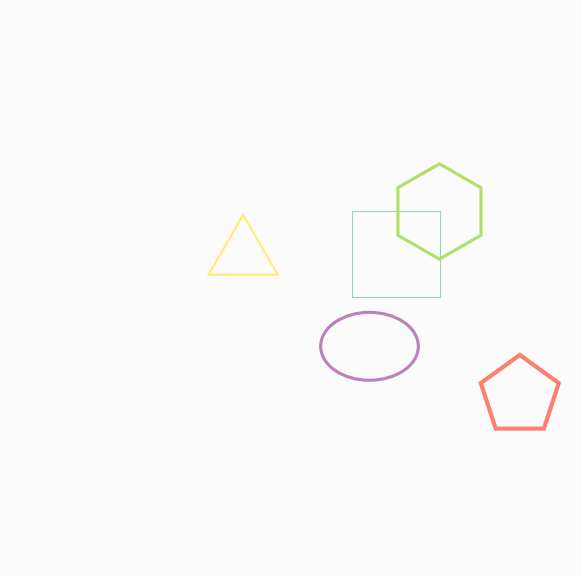[{"shape": "square", "thickness": 0.5, "radius": 0.38, "center": [0.681, 0.559]}, {"shape": "pentagon", "thickness": 2, "radius": 0.35, "center": [0.894, 0.314]}, {"shape": "hexagon", "thickness": 1.5, "radius": 0.41, "center": [0.756, 0.633]}, {"shape": "oval", "thickness": 1.5, "radius": 0.42, "center": [0.636, 0.399]}, {"shape": "triangle", "thickness": 1, "radius": 0.34, "center": [0.418, 0.558]}]